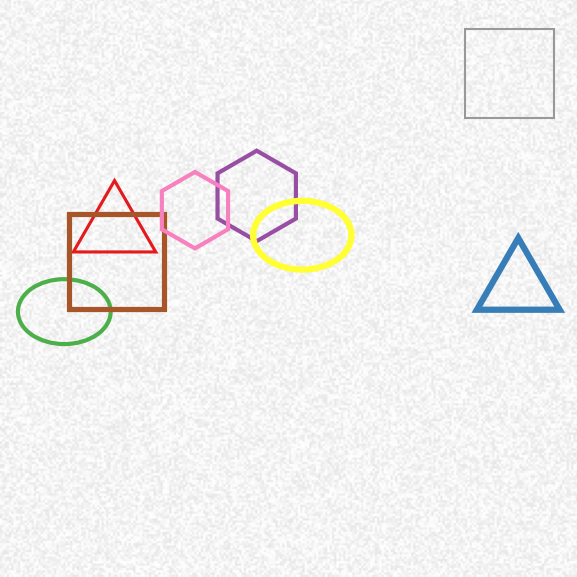[{"shape": "triangle", "thickness": 1.5, "radius": 0.41, "center": [0.198, 0.604]}, {"shape": "triangle", "thickness": 3, "radius": 0.41, "center": [0.897, 0.504]}, {"shape": "oval", "thickness": 2, "radius": 0.4, "center": [0.111, 0.46]}, {"shape": "hexagon", "thickness": 2, "radius": 0.39, "center": [0.445, 0.66]}, {"shape": "oval", "thickness": 3, "radius": 0.43, "center": [0.523, 0.592]}, {"shape": "square", "thickness": 2.5, "radius": 0.41, "center": [0.202, 0.545]}, {"shape": "hexagon", "thickness": 2, "radius": 0.33, "center": [0.338, 0.635]}, {"shape": "square", "thickness": 1, "radius": 0.38, "center": [0.882, 0.871]}]